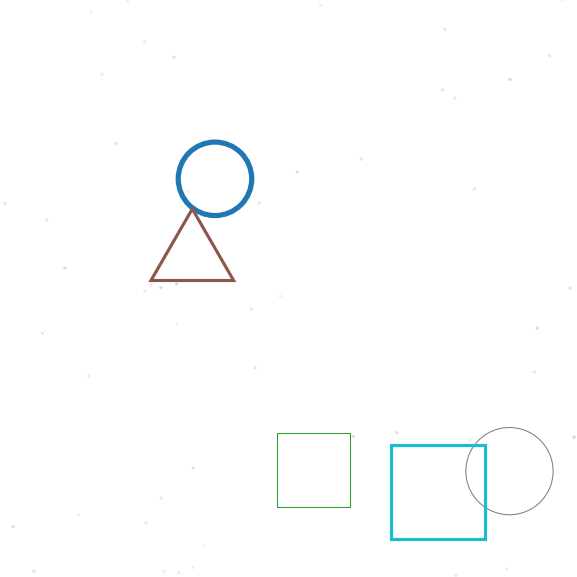[{"shape": "circle", "thickness": 2.5, "radius": 0.32, "center": [0.372, 0.689]}, {"shape": "square", "thickness": 0.5, "radius": 0.32, "center": [0.543, 0.185]}, {"shape": "triangle", "thickness": 1.5, "radius": 0.41, "center": [0.333, 0.555]}, {"shape": "circle", "thickness": 0.5, "radius": 0.38, "center": [0.882, 0.183]}, {"shape": "square", "thickness": 1.5, "radius": 0.41, "center": [0.758, 0.148]}]